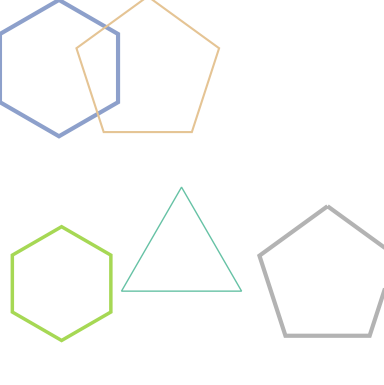[{"shape": "triangle", "thickness": 1, "radius": 0.9, "center": [0.472, 0.334]}, {"shape": "hexagon", "thickness": 3, "radius": 0.89, "center": [0.153, 0.823]}, {"shape": "hexagon", "thickness": 2.5, "radius": 0.74, "center": [0.16, 0.263]}, {"shape": "pentagon", "thickness": 1.5, "radius": 0.97, "center": [0.384, 0.815]}, {"shape": "pentagon", "thickness": 3, "radius": 0.93, "center": [0.851, 0.278]}]